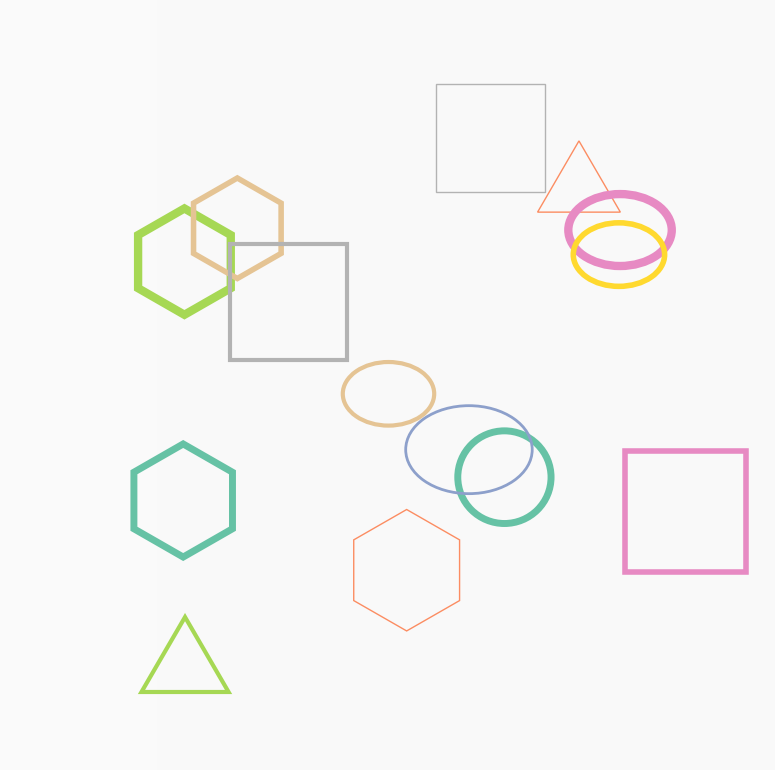[{"shape": "circle", "thickness": 2.5, "radius": 0.3, "center": [0.651, 0.38]}, {"shape": "hexagon", "thickness": 2.5, "radius": 0.37, "center": [0.236, 0.35]}, {"shape": "hexagon", "thickness": 0.5, "radius": 0.39, "center": [0.525, 0.259]}, {"shape": "triangle", "thickness": 0.5, "radius": 0.31, "center": [0.747, 0.755]}, {"shape": "oval", "thickness": 1, "radius": 0.41, "center": [0.605, 0.416]}, {"shape": "square", "thickness": 2, "radius": 0.39, "center": [0.884, 0.336]}, {"shape": "oval", "thickness": 3, "radius": 0.33, "center": [0.8, 0.701]}, {"shape": "triangle", "thickness": 1.5, "radius": 0.32, "center": [0.239, 0.134]}, {"shape": "hexagon", "thickness": 3, "radius": 0.35, "center": [0.238, 0.66]}, {"shape": "oval", "thickness": 2, "radius": 0.29, "center": [0.799, 0.669]}, {"shape": "oval", "thickness": 1.5, "radius": 0.29, "center": [0.501, 0.489]}, {"shape": "hexagon", "thickness": 2, "radius": 0.33, "center": [0.306, 0.704]}, {"shape": "square", "thickness": 1.5, "radius": 0.38, "center": [0.372, 0.607]}, {"shape": "square", "thickness": 0.5, "radius": 0.35, "center": [0.633, 0.821]}]